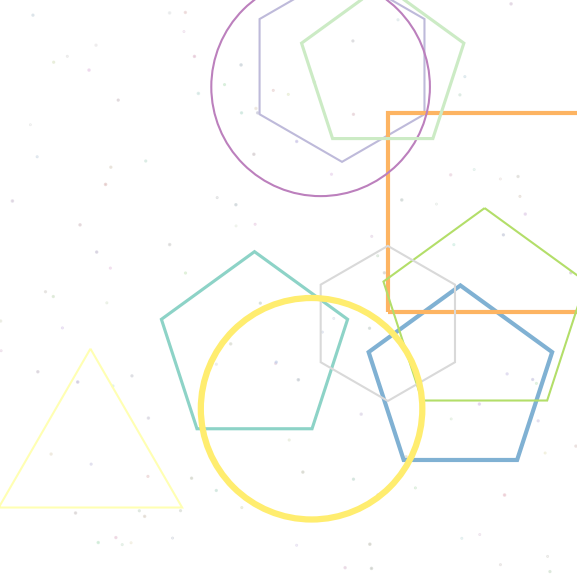[{"shape": "pentagon", "thickness": 1.5, "radius": 0.85, "center": [0.441, 0.394]}, {"shape": "triangle", "thickness": 1, "radius": 0.92, "center": [0.157, 0.212]}, {"shape": "hexagon", "thickness": 1, "radius": 0.82, "center": [0.592, 0.884]}, {"shape": "pentagon", "thickness": 2, "radius": 0.84, "center": [0.797, 0.338]}, {"shape": "square", "thickness": 2, "radius": 0.86, "center": [0.844, 0.631]}, {"shape": "pentagon", "thickness": 1, "radius": 0.92, "center": [0.839, 0.455]}, {"shape": "hexagon", "thickness": 1, "radius": 0.67, "center": [0.672, 0.439]}, {"shape": "circle", "thickness": 1, "radius": 0.95, "center": [0.555, 0.849]}, {"shape": "pentagon", "thickness": 1.5, "radius": 0.74, "center": [0.663, 0.879]}, {"shape": "circle", "thickness": 3, "radius": 0.96, "center": [0.54, 0.291]}]